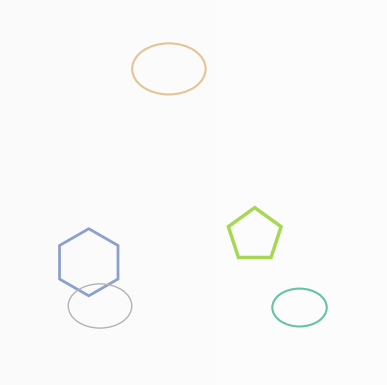[{"shape": "oval", "thickness": 1.5, "radius": 0.35, "center": [0.773, 0.201]}, {"shape": "hexagon", "thickness": 2, "radius": 0.44, "center": [0.229, 0.319]}, {"shape": "pentagon", "thickness": 2.5, "radius": 0.36, "center": [0.657, 0.389]}, {"shape": "oval", "thickness": 1.5, "radius": 0.47, "center": [0.436, 0.821]}, {"shape": "oval", "thickness": 1, "radius": 0.41, "center": [0.258, 0.205]}]